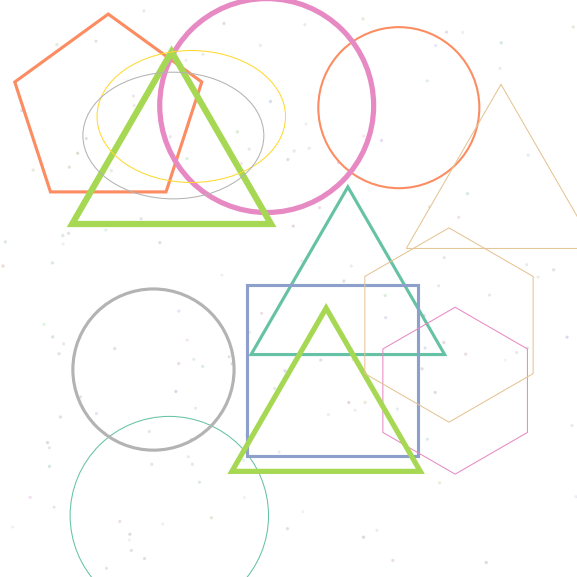[{"shape": "circle", "thickness": 0.5, "radius": 0.86, "center": [0.293, 0.106]}, {"shape": "triangle", "thickness": 1.5, "radius": 0.97, "center": [0.602, 0.482]}, {"shape": "circle", "thickness": 1, "radius": 0.7, "center": [0.691, 0.813]}, {"shape": "pentagon", "thickness": 1.5, "radius": 0.85, "center": [0.187, 0.805]}, {"shape": "square", "thickness": 1.5, "radius": 0.74, "center": [0.575, 0.357]}, {"shape": "circle", "thickness": 2.5, "radius": 0.93, "center": [0.462, 0.816]}, {"shape": "hexagon", "thickness": 0.5, "radius": 0.72, "center": [0.788, 0.323]}, {"shape": "triangle", "thickness": 3, "radius": 0.99, "center": [0.297, 0.711]}, {"shape": "triangle", "thickness": 2.5, "radius": 0.94, "center": [0.565, 0.277]}, {"shape": "oval", "thickness": 0.5, "radius": 0.82, "center": [0.331, 0.797]}, {"shape": "hexagon", "thickness": 0.5, "radius": 0.84, "center": [0.777, 0.436]}, {"shape": "triangle", "thickness": 0.5, "radius": 0.95, "center": [0.868, 0.664]}, {"shape": "oval", "thickness": 0.5, "radius": 0.78, "center": [0.3, 0.764]}, {"shape": "circle", "thickness": 1.5, "radius": 0.7, "center": [0.266, 0.359]}]